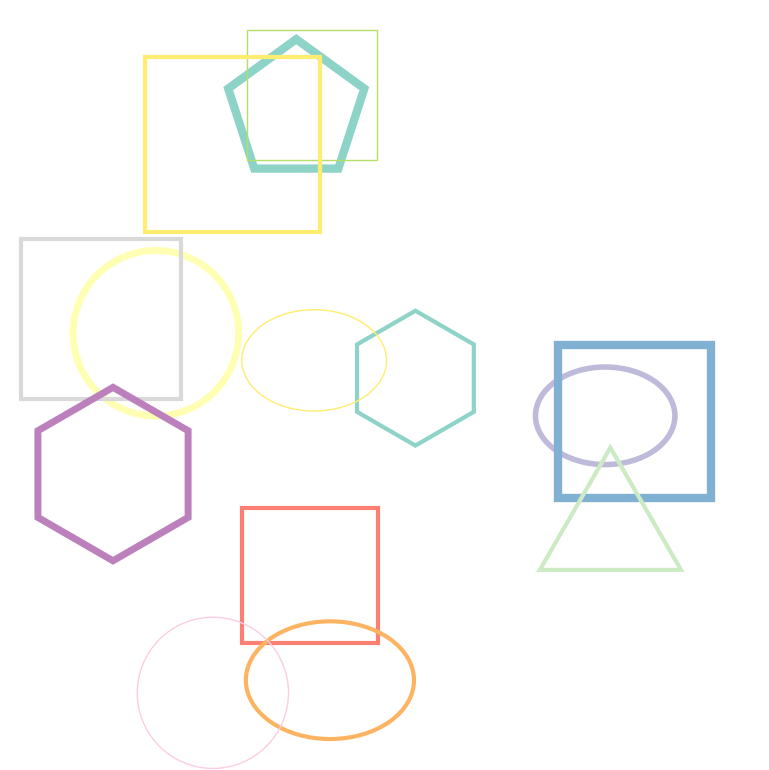[{"shape": "hexagon", "thickness": 1.5, "radius": 0.44, "center": [0.54, 0.509]}, {"shape": "pentagon", "thickness": 3, "radius": 0.46, "center": [0.385, 0.856]}, {"shape": "circle", "thickness": 2.5, "radius": 0.54, "center": [0.202, 0.567]}, {"shape": "oval", "thickness": 2, "radius": 0.45, "center": [0.786, 0.46]}, {"shape": "square", "thickness": 1.5, "radius": 0.44, "center": [0.403, 0.252]}, {"shape": "square", "thickness": 3, "radius": 0.5, "center": [0.823, 0.452]}, {"shape": "oval", "thickness": 1.5, "radius": 0.55, "center": [0.428, 0.117]}, {"shape": "square", "thickness": 0.5, "radius": 0.42, "center": [0.405, 0.876]}, {"shape": "circle", "thickness": 0.5, "radius": 0.49, "center": [0.276, 0.1]}, {"shape": "square", "thickness": 1.5, "radius": 0.52, "center": [0.131, 0.585]}, {"shape": "hexagon", "thickness": 2.5, "radius": 0.56, "center": [0.147, 0.384]}, {"shape": "triangle", "thickness": 1.5, "radius": 0.53, "center": [0.793, 0.313]}, {"shape": "oval", "thickness": 0.5, "radius": 0.47, "center": [0.408, 0.532]}, {"shape": "square", "thickness": 1.5, "radius": 0.57, "center": [0.302, 0.812]}]